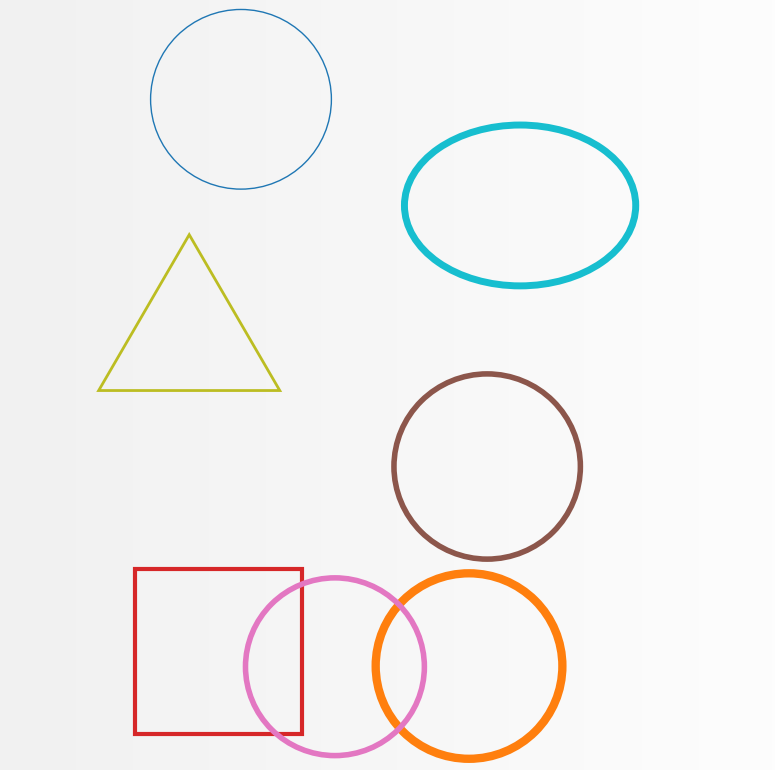[{"shape": "circle", "thickness": 0.5, "radius": 0.58, "center": [0.311, 0.871]}, {"shape": "circle", "thickness": 3, "radius": 0.6, "center": [0.605, 0.135]}, {"shape": "square", "thickness": 1.5, "radius": 0.54, "center": [0.281, 0.154]}, {"shape": "circle", "thickness": 2, "radius": 0.6, "center": [0.629, 0.394]}, {"shape": "circle", "thickness": 2, "radius": 0.58, "center": [0.432, 0.134]}, {"shape": "triangle", "thickness": 1, "radius": 0.67, "center": [0.244, 0.56]}, {"shape": "oval", "thickness": 2.5, "radius": 0.75, "center": [0.671, 0.733]}]